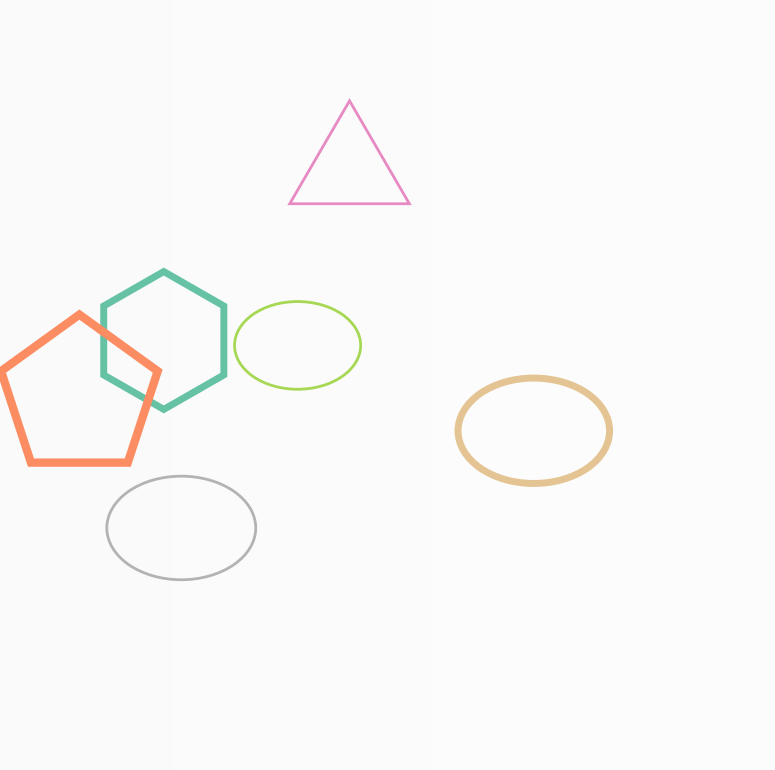[{"shape": "hexagon", "thickness": 2.5, "radius": 0.45, "center": [0.211, 0.558]}, {"shape": "pentagon", "thickness": 3, "radius": 0.53, "center": [0.102, 0.485]}, {"shape": "triangle", "thickness": 1, "radius": 0.45, "center": [0.451, 0.78]}, {"shape": "oval", "thickness": 1, "radius": 0.41, "center": [0.384, 0.551]}, {"shape": "oval", "thickness": 2.5, "radius": 0.49, "center": [0.689, 0.441]}, {"shape": "oval", "thickness": 1, "radius": 0.48, "center": [0.234, 0.314]}]